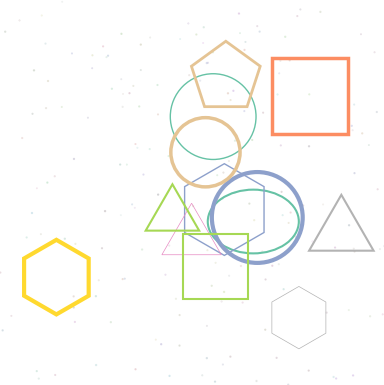[{"shape": "oval", "thickness": 1.5, "radius": 0.59, "center": [0.658, 0.425]}, {"shape": "circle", "thickness": 1, "radius": 0.56, "center": [0.554, 0.697]}, {"shape": "square", "thickness": 2.5, "radius": 0.5, "center": [0.805, 0.751]}, {"shape": "circle", "thickness": 3, "radius": 0.59, "center": [0.668, 0.435]}, {"shape": "hexagon", "thickness": 1, "radius": 0.6, "center": [0.583, 0.456]}, {"shape": "triangle", "thickness": 0.5, "radius": 0.45, "center": [0.498, 0.383]}, {"shape": "square", "thickness": 1.5, "radius": 0.42, "center": [0.56, 0.308]}, {"shape": "triangle", "thickness": 1.5, "radius": 0.4, "center": [0.448, 0.441]}, {"shape": "hexagon", "thickness": 3, "radius": 0.48, "center": [0.146, 0.28]}, {"shape": "circle", "thickness": 2.5, "radius": 0.45, "center": [0.534, 0.605]}, {"shape": "pentagon", "thickness": 2, "radius": 0.47, "center": [0.587, 0.799]}, {"shape": "hexagon", "thickness": 0.5, "radius": 0.41, "center": [0.776, 0.175]}, {"shape": "triangle", "thickness": 1.5, "radius": 0.48, "center": [0.887, 0.397]}]